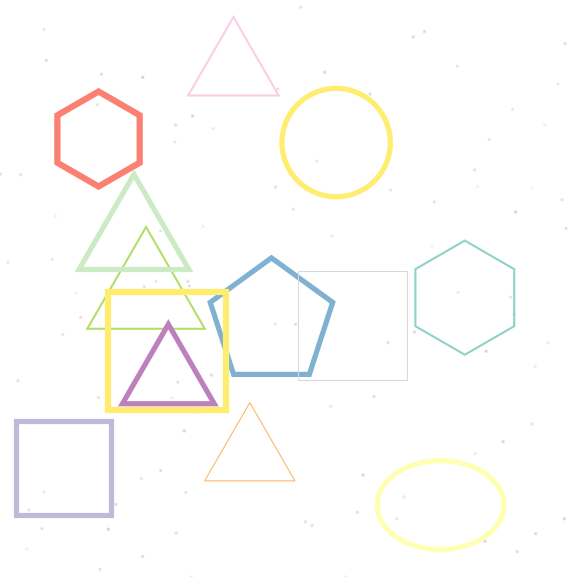[{"shape": "hexagon", "thickness": 1, "radius": 0.49, "center": [0.805, 0.484]}, {"shape": "oval", "thickness": 2.5, "radius": 0.55, "center": [0.763, 0.125]}, {"shape": "square", "thickness": 2.5, "radius": 0.41, "center": [0.11, 0.188]}, {"shape": "hexagon", "thickness": 3, "radius": 0.41, "center": [0.171, 0.758]}, {"shape": "pentagon", "thickness": 2.5, "radius": 0.56, "center": [0.47, 0.441]}, {"shape": "triangle", "thickness": 0.5, "radius": 0.45, "center": [0.433, 0.212]}, {"shape": "triangle", "thickness": 1, "radius": 0.59, "center": [0.253, 0.489]}, {"shape": "triangle", "thickness": 1, "radius": 0.45, "center": [0.404, 0.879]}, {"shape": "square", "thickness": 0.5, "radius": 0.47, "center": [0.61, 0.436]}, {"shape": "triangle", "thickness": 2.5, "radius": 0.46, "center": [0.292, 0.346]}, {"shape": "triangle", "thickness": 2.5, "radius": 0.55, "center": [0.232, 0.587]}, {"shape": "circle", "thickness": 2.5, "radius": 0.47, "center": [0.582, 0.752]}, {"shape": "square", "thickness": 3, "radius": 0.51, "center": [0.289, 0.392]}]